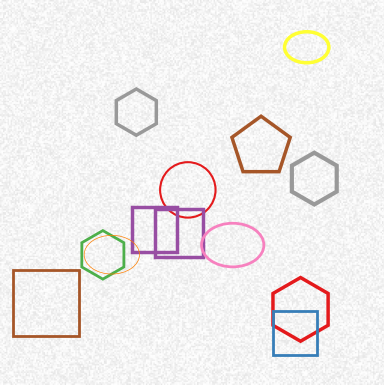[{"shape": "circle", "thickness": 1.5, "radius": 0.36, "center": [0.488, 0.507]}, {"shape": "hexagon", "thickness": 2.5, "radius": 0.41, "center": [0.781, 0.196]}, {"shape": "square", "thickness": 2, "radius": 0.29, "center": [0.767, 0.135]}, {"shape": "hexagon", "thickness": 2, "radius": 0.32, "center": [0.267, 0.338]}, {"shape": "square", "thickness": 2.5, "radius": 0.29, "center": [0.402, 0.404]}, {"shape": "square", "thickness": 2.5, "radius": 0.31, "center": [0.465, 0.394]}, {"shape": "oval", "thickness": 0.5, "radius": 0.36, "center": [0.29, 0.338]}, {"shape": "oval", "thickness": 2.5, "radius": 0.29, "center": [0.797, 0.877]}, {"shape": "pentagon", "thickness": 2.5, "radius": 0.4, "center": [0.678, 0.619]}, {"shape": "square", "thickness": 2, "radius": 0.43, "center": [0.119, 0.214]}, {"shape": "oval", "thickness": 2, "radius": 0.4, "center": [0.604, 0.364]}, {"shape": "hexagon", "thickness": 2.5, "radius": 0.3, "center": [0.354, 0.709]}, {"shape": "hexagon", "thickness": 3, "radius": 0.34, "center": [0.816, 0.536]}]